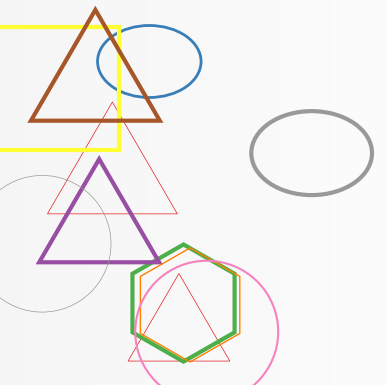[{"shape": "triangle", "thickness": 0.5, "radius": 0.76, "center": [0.462, 0.138]}, {"shape": "triangle", "thickness": 0.5, "radius": 0.97, "center": [0.29, 0.541]}, {"shape": "oval", "thickness": 2, "radius": 0.67, "center": [0.385, 0.84]}, {"shape": "hexagon", "thickness": 3, "radius": 0.76, "center": [0.474, 0.213]}, {"shape": "triangle", "thickness": 3, "radius": 0.89, "center": [0.256, 0.408]}, {"shape": "hexagon", "thickness": 1, "radius": 0.74, "center": [0.491, 0.208]}, {"shape": "square", "thickness": 3, "radius": 0.8, "center": [0.147, 0.77]}, {"shape": "triangle", "thickness": 3, "radius": 0.96, "center": [0.246, 0.782]}, {"shape": "circle", "thickness": 1.5, "radius": 0.92, "center": [0.533, 0.138]}, {"shape": "oval", "thickness": 3, "radius": 0.78, "center": [0.804, 0.602]}, {"shape": "circle", "thickness": 0.5, "radius": 0.89, "center": [0.109, 0.367]}]